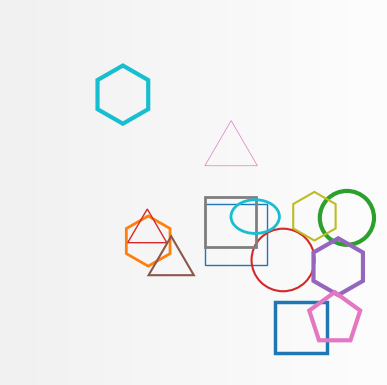[{"shape": "square", "thickness": 2.5, "radius": 0.33, "center": [0.776, 0.148]}, {"shape": "square", "thickness": 1, "radius": 0.4, "center": [0.609, 0.391]}, {"shape": "hexagon", "thickness": 2, "radius": 0.33, "center": [0.382, 0.374]}, {"shape": "circle", "thickness": 3, "radius": 0.35, "center": [0.895, 0.434]}, {"shape": "triangle", "thickness": 1, "radius": 0.29, "center": [0.38, 0.399]}, {"shape": "circle", "thickness": 1.5, "radius": 0.41, "center": [0.73, 0.325]}, {"shape": "hexagon", "thickness": 3, "radius": 0.37, "center": [0.873, 0.307]}, {"shape": "triangle", "thickness": 1.5, "radius": 0.34, "center": [0.442, 0.319]}, {"shape": "pentagon", "thickness": 3, "radius": 0.35, "center": [0.864, 0.172]}, {"shape": "triangle", "thickness": 0.5, "radius": 0.39, "center": [0.596, 0.609]}, {"shape": "square", "thickness": 2, "radius": 0.32, "center": [0.595, 0.424]}, {"shape": "hexagon", "thickness": 1.5, "radius": 0.32, "center": [0.811, 0.438]}, {"shape": "oval", "thickness": 2, "radius": 0.31, "center": [0.659, 0.437]}, {"shape": "hexagon", "thickness": 3, "radius": 0.38, "center": [0.317, 0.754]}]